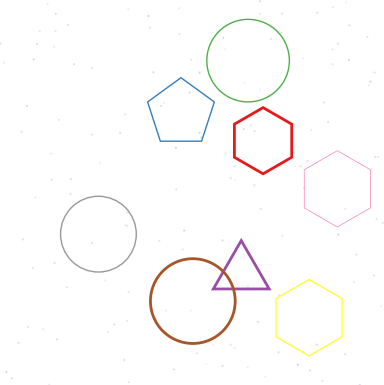[{"shape": "hexagon", "thickness": 2, "radius": 0.43, "center": [0.683, 0.634]}, {"shape": "pentagon", "thickness": 1, "radius": 0.46, "center": [0.47, 0.707]}, {"shape": "circle", "thickness": 1, "radius": 0.54, "center": [0.644, 0.842]}, {"shape": "triangle", "thickness": 2, "radius": 0.42, "center": [0.627, 0.291]}, {"shape": "hexagon", "thickness": 1, "radius": 0.5, "center": [0.803, 0.175]}, {"shape": "circle", "thickness": 2, "radius": 0.55, "center": [0.501, 0.218]}, {"shape": "hexagon", "thickness": 0.5, "radius": 0.5, "center": [0.876, 0.509]}, {"shape": "circle", "thickness": 1, "radius": 0.49, "center": [0.256, 0.392]}]